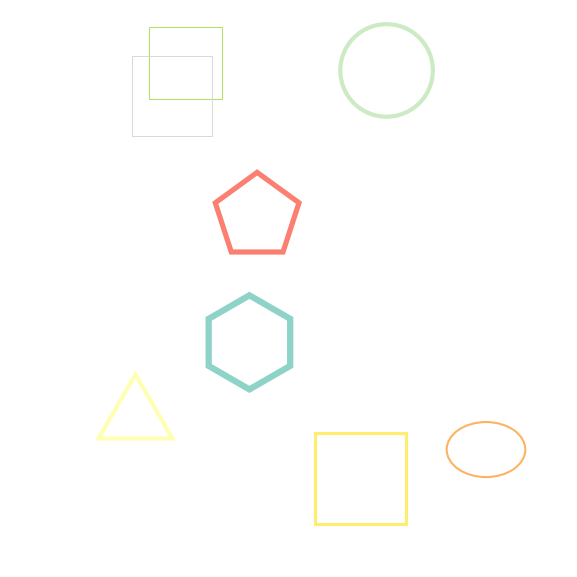[{"shape": "hexagon", "thickness": 3, "radius": 0.41, "center": [0.432, 0.406]}, {"shape": "triangle", "thickness": 2, "radius": 0.37, "center": [0.235, 0.277]}, {"shape": "pentagon", "thickness": 2.5, "radius": 0.38, "center": [0.445, 0.624]}, {"shape": "oval", "thickness": 1, "radius": 0.34, "center": [0.842, 0.221]}, {"shape": "square", "thickness": 0.5, "radius": 0.31, "center": [0.321, 0.89]}, {"shape": "square", "thickness": 0.5, "radius": 0.35, "center": [0.298, 0.833]}, {"shape": "circle", "thickness": 2, "radius": 0.4, "center": [0.669, 0.877]}, {"shape": "square", "thickness": 1.5, "radius": 0.39, "center": [0.624, 0.171]}]